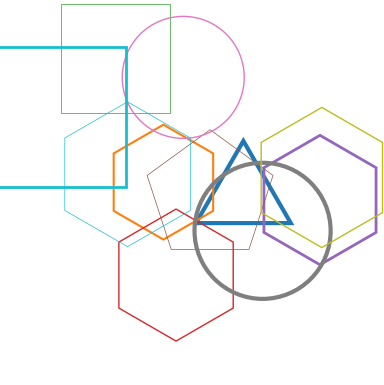[{"shape": "triangle", "thickness": 3, "radius": 0.71, "center": [0.632, 0.492]}, {"shape": "hexagon", "thickness": 1.5, "radius": 0.75, "center": [0.424, 0.527]}, {"shape": "square", "thickness": 0.5, "radius": 0.71, "center": [0.3, 0.848]}, {"shape": "hexagon", "thickness": 1, "radius": 0.86, "center": [0.457, 0.286]}, {"shape": "hexagon", "thickness": 2, "radius": 0.84, "center": [0.831, 0.48]}, {"shape": "pentagon", "thickness": 0.5, "radius": 0.86, "center": [0.546, 0.491]}, {"shape": "circle", "thickness": 1, "radius": 0.79, "center": [0.476, 0.799]}, {"shape": "circle", "thickness": 3, "radius": 0.88, "center": [0.682, 0.4]}, {"shape": "hexagon", "thickness": 1, "radius": 0.91, "center": [0.836, 0.539]}, {"shape": "hexagon", "thickness": 0.5, "radius": 0.94, "center": [0.331, 0.547]}, {"shape": "square", "thickness": 2, "radius": 0.91, "center": [0.145, 0.695]}]